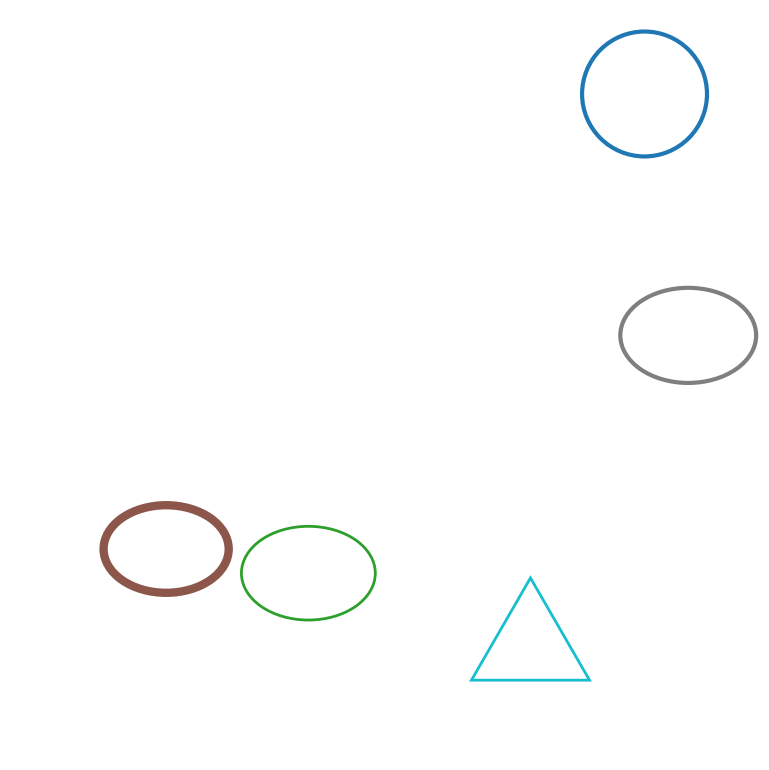[{"shape": "circle", "thickness": 1.5, "radius": 0.41, "center": [0.837, 0.878]}, {"shape": "oval", "thickness": 1, "radius": 0.43, "center": [0.4, 0.256]}, {"shape": "oval", "thickness": 3, "radius": 0.41, "center": [0.216, 0.287]}, {"shape": "oval", "thickness": 1.5, "radius": 0.44, "center": [0.894, 0.564]}, {"shape": "triangle", "thickness": 1, "radius": 0.44, "center": [0.689, 0.161]}]